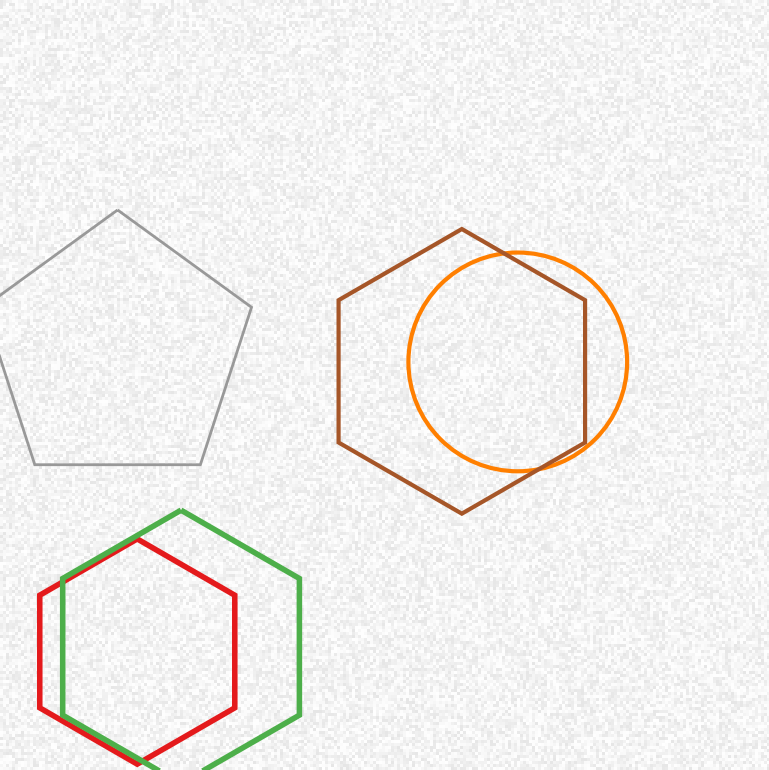[{"shape": "hexagon", "thickness": 2, "radius": 0.73, "center": [0.178, 0.154]}, {"shape": "hexagon", "thickness": 2, "radius": 0.89, "center": [0.235, 0.16]}, {"shape": "circle", "thickness": 1.5, "radius": 0.71, "center": [0.672, 0.53]}, {"shape": "hexagon", "thickness": 1.5, "radius": 0.92, "center": [0.6, 0.518]}, {"shape": "pentagon", "thickness": 1, "radius": 0.91, "center": [0.153, 0.544]}]